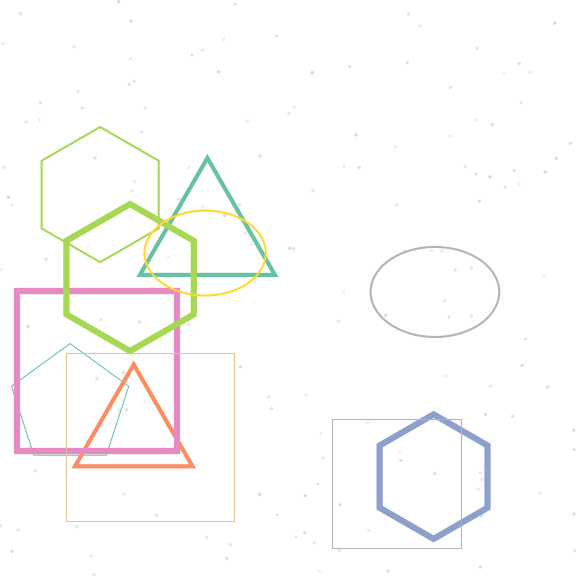[{"shape": "pentagon", "thickness": 0.5, "radius": 0.53, "center": [0.121, 0.297]}, {"shape": "triangle", "thickness": 2, "radius": 0.67, "center": [0.359, 0.591]}, {"shape": "triangle", "thickness": 2, "radius": 0.59, "center": [0.232, 0.25]}, {"shape": "hexagon", "thickness": 3, "radius": 0.54, "center": [0.751, 0.174]}, {"shape": "square", "thickness": 3, "radius": 0.69, "center": [0.168, 0.357]}, {"shape": "hexagon", "thickness": 1, "radius": 0.59, "center": [0.173, 0.662]}, {"shape": "hexagon", "thickness": 3, "radius": 0.64, "center": [0.225, 0.518]}, {"shape": "oval", "thickness": 1, "radius": 0.53, "center": [0.355, 0.561]}, {"shape": "square", "thickness": 0.5, "radius": 0.73, "center": [0.26, 0.242]}, {"shape": "square", "thickness": 0.5, "radius": 0.56, "center": [0.687, 0.161]}, {"shape": "oval", "thickness": 1, "radius": 0.56, "center": [0.753, 0.494]}]